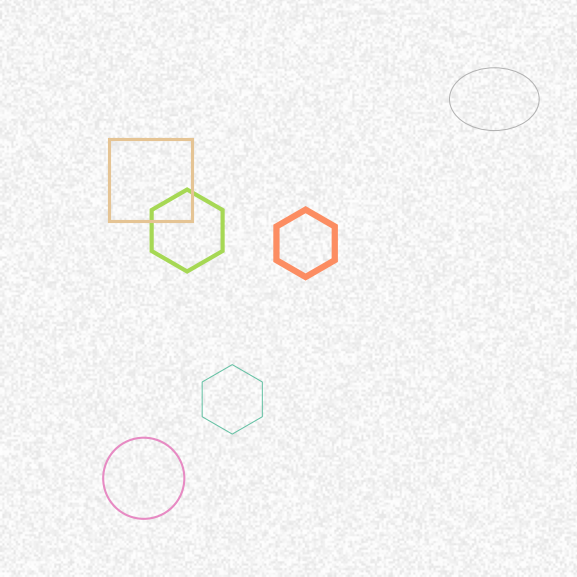[{"shape": "hexagon", "thickness": 0.5, "radius": 0.3, "center": [0.402, 0.308]}, {"shape": "hexagon", "thickness": 3, "radius": 0.29, "center": [0.529, 0.578]}, {"shape": "circle", "thickness": 1, "radius": 0.35, "center": [0.249, 0.171]}, {"shape": "hexagon", "thickness": 2, "radius": 0.35, "center": [0.324, 0.6]}, {"shape": "square", "thickness": 1.5, "radius": 0.36, "center": [0.261, 0.687]}, {"shape": "oval", "thickness": 0.5, "radius": 0.39, "center": [0.856, 0.827]}]